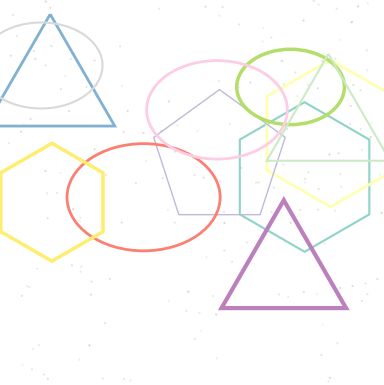[{"shape": "hexagon", "thickness": 1.5, "radius": 0.97, "center": [0.791, 0.54]}, {"shape": "hexagon", "thickness": 2, "radius": 0.96, "center": [0.859, 0.654]}, {"shape": "pentagon", "thickness": 1, "radius": 0.9, "center": [0.57, 0.588]}, {"shape": "oval", "thickness": 2, "radius": 0.99, "center": [0.373, 0.488]}, {"shape": "triangle", "thickness": 2, "radius": 0.97, "center": [0.13, 0.769]}, {"shape": "oval", "thickness": 2.5, "radius": 0.7, "center": [0.755, 0.774]}, {"shape": "oval", "thickness": 2, "radius": 0.91, "center": [0.564, 0.715]}, {"shape": "oval", "thickness": 1.5, "radius": 0.8, "center": [0.107, 0.83]}, {"shape": "triangle", "thickness": 3, "radius": 0.93, "center": [0.737, 0.293]}, {"shape": "triangle", "thickness": 1.5, "radius": 0.92, "center": [0.853, 0.675]}, {"shape": "hexagon", "thickness": 2.5, "radius": 0.77, "center": [0.135, 0.475]}]